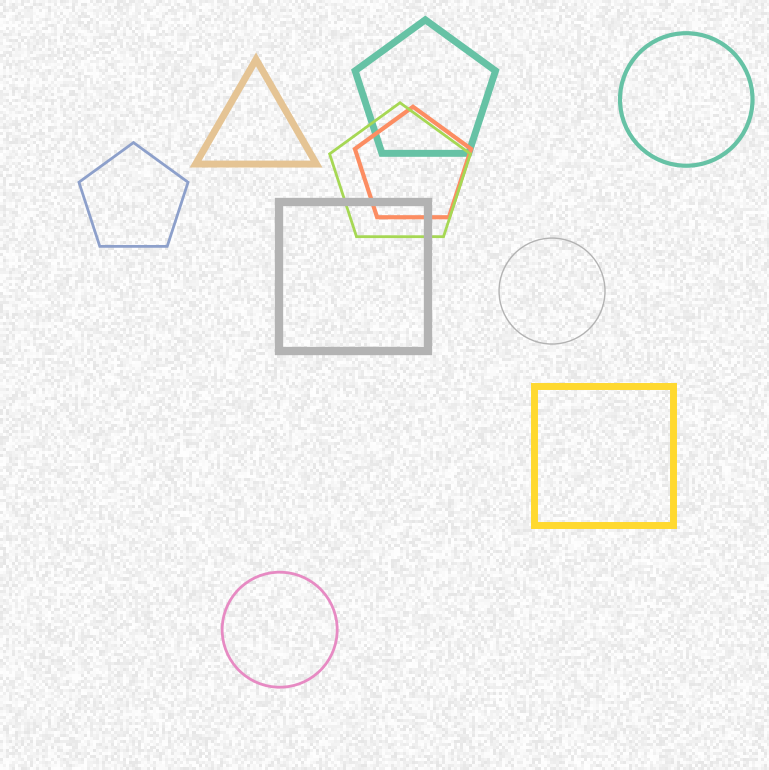[{"shape": "pentagon", "thickness": 2.5, "radius": 0.48, "center": [0.552, 0.878]}, {"shape": "circle", "thickness": 1.5, "radius": 0.43, "center": [0.891, 0.871]}, {"shape": "pentagon", "thickness": 1.5, "radius": 0.4, "center": [0.536, 0.782]}, {"shape": "pentagon", "thickness": 1, "radius": 0.37, "center": [0.173, 0.74]}, {"shape": "circle", "thickness": 1, "radius": 0.37, "center": [0.363, 0.182]}, {"shape": "pentagon", "thickness": 1, "radius": 0.48, "center": [0.519, 0.77]}, {"shape": "square", "thickness": 2.5, "radius": 0.45, "center": [0.784, 0.409]}, {"shape": "triangle", "thickness": 2.5, "radius": 0.45, "center": [0.333, 0.832]}, {"shape": "square", "thickness": 3, "radius": 0.49, "center": [0.459, 0.641]}, {"shape": "circle", "thickness": 0.5, "radius": 0.34, "center": [0.717, 0.622]}]